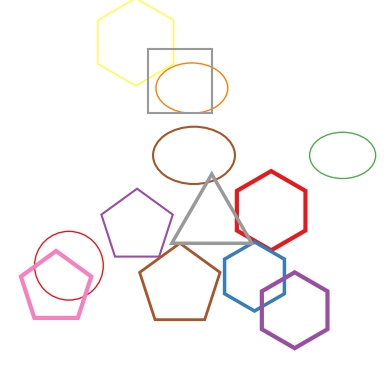[{"shape": "hexagon", "thickness": 3, "radius": 0.51, "center": [0.704, 0.453]}, {"shape": "circle", "thickness": 1, "radius": 0.45, "center": [0.179, 0.31]}, {"shape": "hexagon", "thickness": 2.5, "radius": 0.45, "center": [0.661, 0.282]}, {"shape": "oval", "thickness": 1, "radius": 0.43, "center": [0.89, 0.596]}, {"shape": "hexagon", "thickness": 3, "radius": 0.49, "center": [0.765, 0.194]}, {"shape": "pentagon", "thickness": 1.5, "radius": 0.49, "center": [0.356, 0.412]}, {"shape": "oval", "thickness": 1, "radius": 0.47, "center": [0.498, 0.771]}, {"shape": "hexagon", "thickness": 1, "radius": 0.57, "center": [0.353, 0.891]}, {"shape": "pentagon", "thickness": 2, "radius": 0.55, "center": [0.467, 0.258]}, {"shape": "oval", "thickness": 1.5, "radius": 0.53, "center": [0.504, 0.596]}, {"shape": "pentagon", "thickness": 3, "radius": 0.48, "center": [0.146, 0.252]}, {"shape": "square", "thickness": 1.5, "radius": 0.41, "center": [0.468, 0.79]}, {"shape": "triangle", "thickness": 2.5, "radius": 0.6, "center": [0.55, 0.428]}]